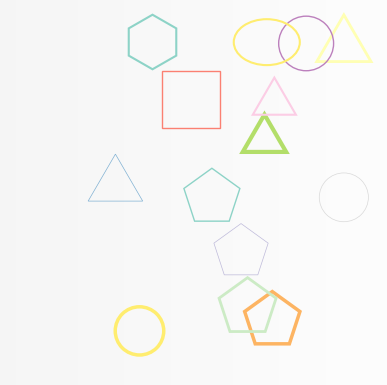[{"shape": "pentagon", "thickness": 1, "radius": 0.38, "center": [0.547, 0.487]}, {"shape": "hexagon", "thickness": 1.5, "radius": 0.35, "center": [0.394, 0.891]}, {"shape": "triangle", "thickness": 2, "radius": 0.4, "center": [0.887, 0.881]}, {"shape": "pentagon", "thickness": 0.5, "radius": 0.37, "center": [0.622, 0.346]}, {"shape": "square", "thickness": 1, "radius": 0.37, "center": [0.493, 0.741]}, {"shape": "triangle", "thickness": 0.5, "radius": 0.41, "center": [0.298, 0.518]}, {"shape": "pentagon", "thickness": 2.5, "radius": 0.37, "center": [0.703, 0.168]}, {"shape": "triangle", "thickness": 3, "radius": 0.32, "center": [0.683, 0.638]}, {"shape": "triangle", "thickness": 1.5, "radius": 0.32, "center": [0.708, 0.734]}, {"shape": "circle", "thickness": 0.5, "radius": 0.32, "center": [0.887, 0.487]}, {"shape": "circle", "thickness": 1, "radius": 0.35, "center": [0.79, 0.887]}, {"shape": "pentagon", "thickness": 2, "radius": 0.39, "center": [0.639, 0.201]}, {"shape": "oval", "thickness": 1.5, "radius": 0.43, "center": [0.688, 0.891]}, {"shape": "circle", "thickness": 2.5, "radius": 0.31, "center": [0.36, 0.141]}]